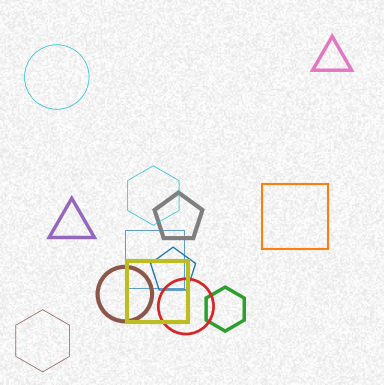[{"shape": "square", "thickness": 0.5, "radius": 0.38, "center": [0.401, 0.328]}, {"shape": "pentagon", "thickness": 1, "radius": 0.31, "center": [0.45, 0.297]}, {"shape": "square", "thickness": 1.5, "radius": 0.43, "center": [0.766, 0.438]}, {"shape": "hexagon", "thickness": 2.5, "radius": 0.29, "center": [0.585, 0.197]}, {"shape": "circle", "thickness": 2, "radius": 0.36, "center": [0.483, 0.204]}, {"shape": "triangle", "thickness": 2.5, "radius": 0.34, "center": [0.186, 0.417]}, {"shape": "circle", "thickness": 3, "radius": 0.35, "center": [0.324, 0.236]}, {"shape": "hexagon", "thickness": 0.5, "radius": 0.4, "center": [0.111, 0.115]}, {"shape": "triangle", "thickness": 2.5, "radius": 0.29, "center": [0.863, 0.847]}, {"shape": "pentagon", "thickness": 3, "radius": 0.33, "center": [0.464, 0.434]}, {"shape": "square", "thickness": 3, "radius": 0.39, "center": [0.41, 0.242]}, {"shape": "circle", "thickness": 0.5, "radius": 0.42, "center": [0.148, 0.8]}, {"shape": "hexagon", "thickness": 0.5, "radius": 0.39, "center": [0.398, 0.492]}]